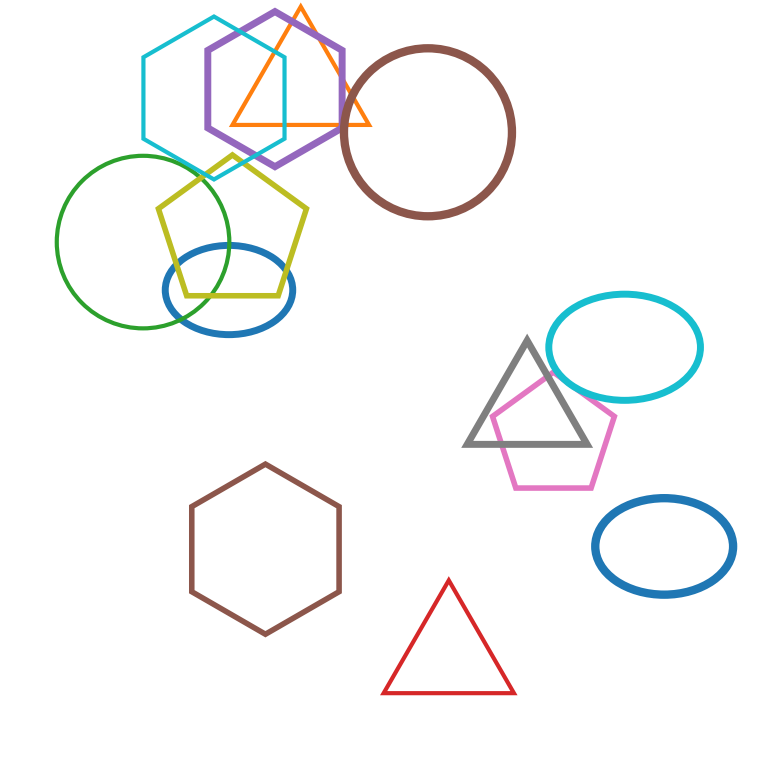[{"shape": "oval", "thickness": 2.5, "radius": 0.41, "center": [0.297, 0.623]}, {"shape": "oval", "thickness": 3, "radius": 0.45, "center": [0.863, 0.29]}, {"shape": "triangle", "thickness": 1.5, "radius": 0.51, "center": [0.391, 0.889]}, {"shape": "circle", "thickness": 1.5, "radius": 0.56, "center": [0.186, 0.686]}, {"shape": "triangle", "thickness": 1.5, "radius": 0.49, "center": [0.583, 0.149]}, {"shape": "hexagon", "thickness": 2.5, "radius": 0.5, "center": [0.357, 0.884]}, {"shape": "circle", "thickness": 3, "radius": 0.55, "center": [0.556, 0.828]}, {"shape": "hexagon", "thickness": 2, "radius": 0.55, "center": [0.345, 0.287]}, {"shape": "pentagon", "thickness": 2, "radius": 0.42, "center": [0.719, 0.433]}, {"shape": "triangle", "thickness": 2.5, "radius": 0.45, "center": [0.685, 0.468]}, {"shape": "pentagon", "thickness": 2, "radius": 0.51, "center": [0.302, 0.698]}, {"shape": "hexagon", "thickness": 1.5, "radius": 0.53, "center": [0.278, 0.873]}, {"shape": "oval", "thickness": 2.5, "radius": 0.49, "center": [0.811, 0.549]}]